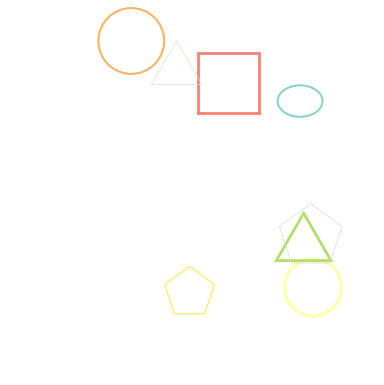[{"shape": "oval", "thickness": 1.5, "radius": 0.29, "center": [0.779, 0.737]}, {"shape": "circle", "thickness": 2.5, "radius": 0.37, "center": [0.813, 0.253]}, {"shape": "square", "thickness": 2, "radius": 0.39, "center": [0.594, 0.784]}, {"shape": "circle", "thickness": 1.5, "radius": 0.43, "center": [0.341, 0.894]}, {"shape": "triangle", "thickness": 2, "radius": 0.41, "center": [0.789, 0.364]}, {"shape": "pentagon", "thickness": 0.5, "radius": 0.43, "center": [0.807, 0.386]}, {"shape": "triangle", "thickness": 0.5, "radius": 0.38, "center": [0.459, 0.818]}, {"shape": "pentagon", "thickness": 1, "radius": 0.34, "center": [0.492, 0.24]}]